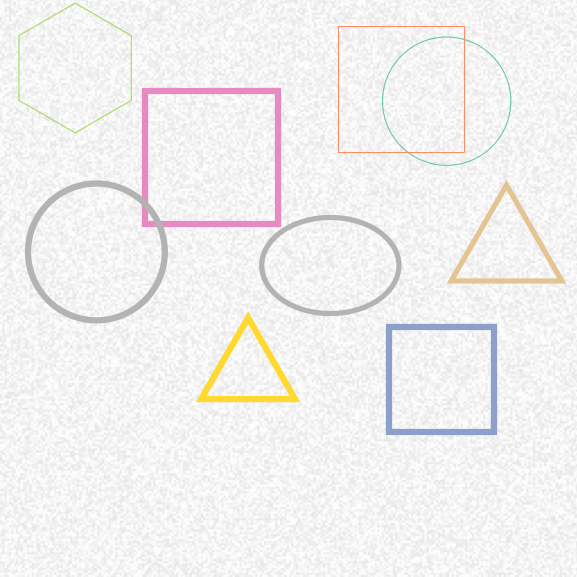[{"shape": "circle", "thickness": 0.5, "radius": 0.56, "center": [0.773, 0.824]}, {"shape": "square", "thickness": 0.5, "radius": 0.55, "center": [0.694, 0.844]}, {"shape": "square", "thickness": 3, "radius": 0.45, "center": [0.765, 0.342]}, {"shape": "square", "thickness": 3, "radius": 0.58, "center": [0.366, 0.726]}, {"shape": "hexagon", "thickness": 0.5, "radius": 0.56, "center": [0.13, 0.881]}, {"shape": "triangle", "thickness": 3, "radius": 0.47, "center": [0.43, 0.355]}, {"shape": "triangle", "thickness": 2.5, "radius": 0.55, "center": [0.877, 0.568]}, {"shape": "circle", "thickness": 3, "radius": 0.59, "center": [0.167, 0.563]}, {"shape": "oval", "thickness": 2.5, "radius": 0.59, "center": [0.572, 0.539]}]